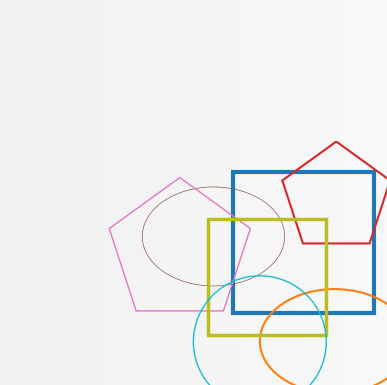[{"shape": "square", "thickness": 3, "radius": 0.91, "center": [0.784, 0.37]}, {"shape": "oval", "thickness": 1.5, "radius": 0.97, "center": [0.864, 0.114]}, {"shape": "pentagon", "thickness": 1.5, "radius": 0.73, "center": [0.868, 0.486]}, {"shape": "oval", "thickness": 0.5, "radius": 0.92, "center": [0.551, 0.386]}, {"shape": "pentagon", "thickness": 1, "radius": 0.96, "center": [0.464, 0.347]}, {"shape": "square", "thickness": 2.5, "radius": 0.76, "center": [0.689, 0.28]}, {"shape": "circle", "thickness": 1, "radius": 0.86, "center": [0.671, 0.112]}]